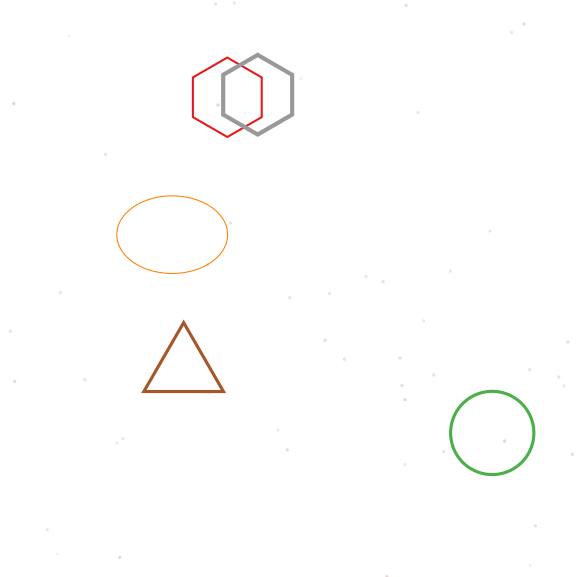[{"shape": "hexagon", "thickness": 1, "radius": 0.34, "center": [0.394, 0.831]}, {"shape": "circle", "thickness": 1.5, "radius": 0.36, "center": [0.852, 0.249]}, {"shape": "oval", "thickness": 0.5, "radius": 0.48, "center": [0.298, 0.593]}, {"shape": "triangle", "thickness": 1.5, "radius": 0.4, "center": [0.318, 0.361]}, {"shape": "hexagon", "thickness": 2, "radius": 0.34, "center": [0.446, 0.835]}]